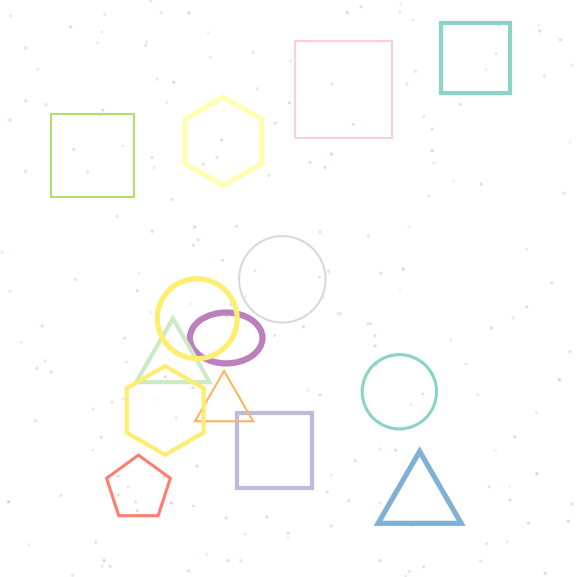[{"shape": "circle", "thickness": 1.5, "radius": 0.32, "center": [0.692, 0.321]}, {"shape": "square", "thickness": 2, "radius": 0.3, "center": [0.824, 0.899]}, {"shape": "hexagon", "thickness": 2.5, "radius": 0.38, "center": [0.387, 0.754]}, {"shape": "square", "thickness": 2, "radius": 0.32, "center": [0.475, 0.22]}, {"shape": "pentagon", "thickness": 1.5, "radius": 0.29, "center": [0.24, 0.153]}, {"shape": "triangle", "thickness": 2.5, "radius": 0.42, "center": [0.727, 0.134]}, {"shape": "triangle", "thickness": 1, "radius": 0.29, "center": [0.388, 0.299]}, {"shape": "square", "thickness": 1, "radius": 0.36, "center": [0.161, 0.729]}, {"shape": "square", "thickness": 1, "radius": 0.42, "center": [0.595, 0.845]}, {"shape": "circle", "thickness": 1, "radius": 0.37, "center": [0.489, 0.515]}, {"shape": "oval", "thickness": 3, "radius": 0.31, "center": [0.392, 0.414]}, {"shape": "triangle", "thickness": 2, "radius": 0.37, "center": [0.299, 0.374]}, {"shape": "hexagon", "thickness": 2, "radius": 0.38, "center": [0.286, 0.288]}, {"shape": "circle", "thickness": 2.5, "radius": 0.35, "center": [0.341, 0.447]}]